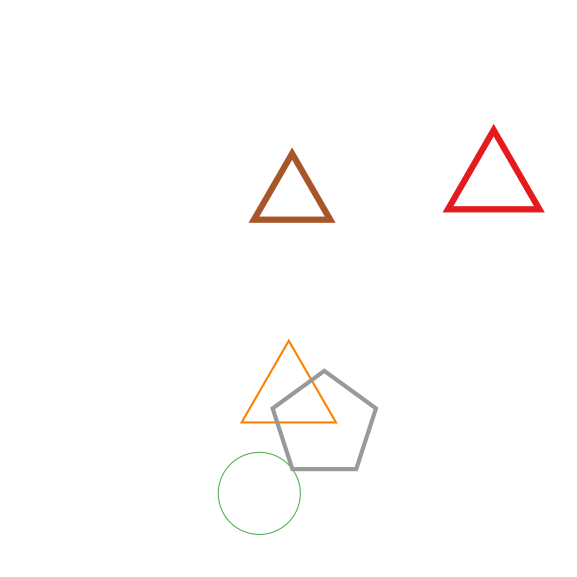[{"shape": "triangle", "thickness": 3, "radius": 0.46, "center": [0.855, 0.682]}, {"shape": "circle", "thickness": 0.5, "radius": 0.36, "center": [0.449, 0.145]}, {"shape": "triangle", "thickness": 1, "radius": 0.47, "center": [0.5, 0.315]}, {"shape": "triangle", "thickness": 3, "radius": 0.38, "center": [0.506, 0.657]}, {"shape": "pentagon", "thickness": 2, "radius": 0.47, "center": [0.562, 0.263]}]